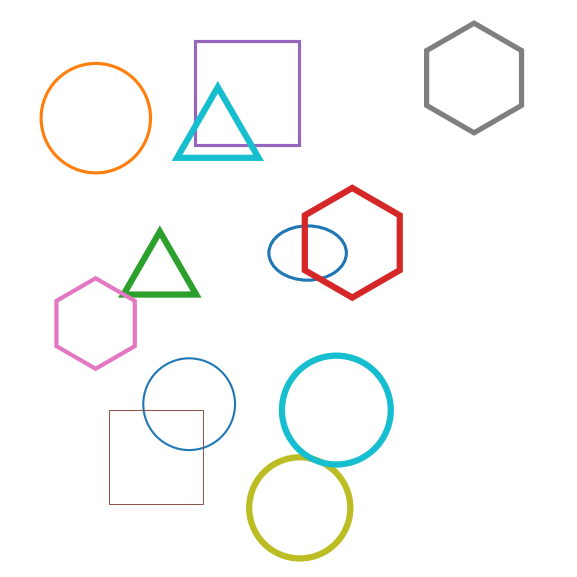[{"shape": "oval", "thickness": 1.5, "radius": 0.34, "center": [0.533, 0.561]}, {"shape": "circle", "thickness": 1, "radius": 0.4, "center": [0.328, 0.299]}, {"shape": "circle", "thickness": 1.5, "radius": 0.47, "center": [0.166, 0.795]}, {"shape": "triangle", "thickness": 3, "radius": 0.36, "center": [0.277, 0.525]}, {"shape": "hexagon", "thickness": 3, "radius": 0.47, "center": [0.61, 0.579]}, {"shape": "square", "thickness": 1.5, "radius": 0.45, "center": [0.428, 0.838]}, {"shape": "square", "thickness": 0.5, "radius": 0.41, "center": [0.27, 0.208]}, {"shape": "hexagon", "thickness": 2, "radius": 0.39, "center": [0.166, 0.439]}, {"shape": "hexagon", "thickness": 2.5, "radius": 0.47, "center": [0.821, 0.864]}, {"shape": "circle", "thickness": 3, "radius": 0.44, "center": [0.519, 0.12]}, {"shape": "circle", "thickness": 3, "radius": 0.47, "center": [0.582, 0.289]}, {"shape": "triangle", "thickness": 3, "radius": 0.41, "center": [0.377, 0.767]}]